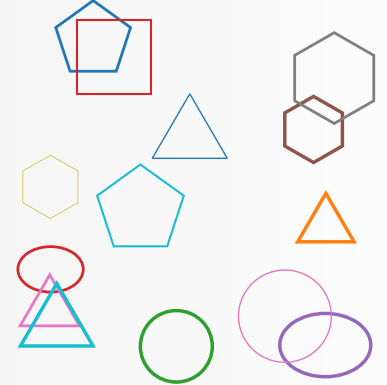[{"shape": "triangle", "thickness": 1, "radius": 0.56, "center": [0.49, 0.645]}, {"shape": "pentagon", "thickness": 2, "radius": 0.51, "center": [0.24, 0.897]}, {"shape": "triangle", "thickness": 2.5, "radius": 0.42, "center": [0.841, 0.414]}, {"shape": "circle", "thickness": 2.5, "radius": 0.46, "center": [0.455, 0.1]}, {"shape": "oval", "thickness": 2, "radius": 0.42, "center": [0.13, 0.3]}, {"shape": "square", "thickness": 1.5, "radius": 0.48, "center": [0.295, 0.852]}, {"shape": "oval", "thickness": 2.5, "radius": 0.59, "center": [0.839, 0.104]}, {"shape": "hexagon", "thickness": 2.5, "radius": 0.43, "center": [0.809, 0.664]}, {"shape": "circle", "thickness": 1, "radius": 0.6, "center": [0.735, 0.179]}, {"shape": "triangle", "thickness": 2, "radius": 0.44, "center": [0.129, 0.198]}, {"shape": "hexagon", "thickness": 2, "radius": 0.59, "center": [0.863, 0.797]}, {"shape": "hexagon", "thickness": 0.5, "radius": 0.41, "center": [0.13, 0.515]}, {"shape": "pentagon", "thickness": 1.5, "radius": 0.59, "center": [0.362, 0.455]}, {"shape": "triangle", "thickness": 2.5, "radius": 0.54, "center": [0.147, 0.155]}]